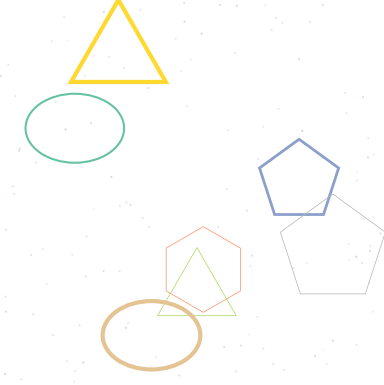[{"shape": "oval", "thickness": 1.5, "radius": 0.64, "center": [0.194, 0.667]}, {"shape": "hexagon", "thickness": 0.5, "radius": 0.56, "center": [0.528, 0.3]}, {"shape": "pentagon", "thickness": 2, "radius": 0.54, "center": [0.777, 0.53]}, {"shape": "triangle", "thickness": 0.5, "radius": 0.59, "center": [0.511, 0.239]}, {"shape": "triangle", "thickness": 3, "radius": 0.71, "center": [0.308, 0.858]}, {"shape": "oval", "thickness": 3, "radius": 0.63, "center": [0.393, 0.129]}, {"shape": "pentagon", "thickness": 0.5, "radius": 0.72, "center": [0.865, 0.353]}]